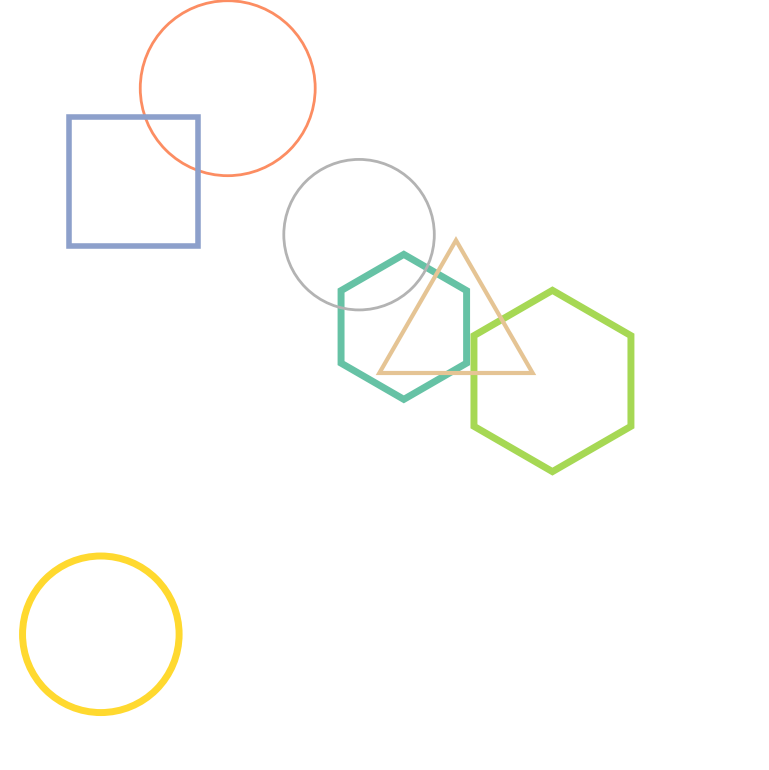[{"shape": "hexagon", "thickness": 2.5, "radius": 0.47, "center": [0.524, 0.575]}, {"shape": "circle", "thickness": 1, "radius": 0.57, "center": [0.296, 0.885]}, {"shape": "square", "thickness": 2, "radius": 0.42, "center": [0.173, 0.764]}, {"shape": "hexagon", "thickness": 2.5, "radius": 0.59, "center": [0.717, 0.505]}, {"shape": "circle", "thickness": 2.5, "radius": 0.51, "center": [0.131, 0.176]}, {"shape": "triangle", "thickness": 1.5, "radius": 0.57, "center": [0.592, 0.573]}, {"shape": "circle", "thickness": 1, "radius": 0.49, "center": [0.466, 0.695]}]